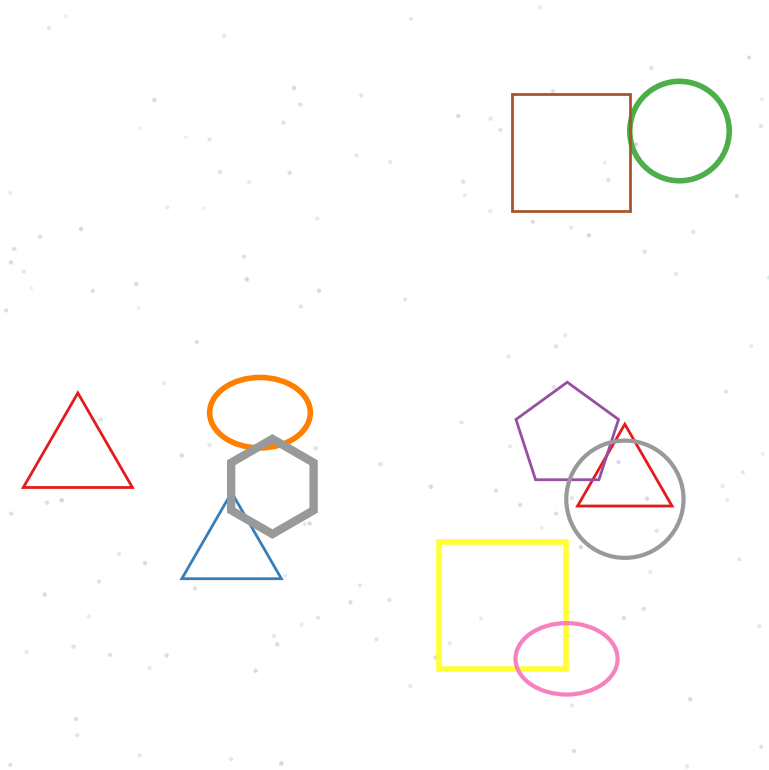[{"shape": "triangle", "thickness": 1, "radius": 0.35, "center": [0.811, 0.378]}, {"shape": "triangle", "thickness": 1, "radius": 0.41, "center": [0.101, 0.408]}, {"shape": "triangle", "thickness": 1, "radius": 0.37, "center": [0.301, 0.286]}, {"shape": "circle", "thickness": 2, "radius": 0.32, "center": [0.882, 0.83]}, {"shape": "pentagon", "thickness": 1, "radius": 0.35, "center": [0.737, 0.434]}, {"shape": "oval", "thickness": 2, "radius": 0.33, "center": [0.338, 0.464]}, {"shape": "square", "thickness": 2, "radius": 0.41, "center": [0.652, 0.214]}, {"shape": "square", "thickness": 1, "radius": 0.38, "center": [0.741, 0.802]}, {"shape": "oval", "thickness": 1.5, "radius": 0.33, "center": [0.736, 0.144]}, {"shape": "hexagon", "thickness": 3, "radius": 0.31, "center": [0.354, 0.368]}, {"shape": "circle", "thickness": 1.5, "radius": 0.38, "center": [0.812, 0.352]}]